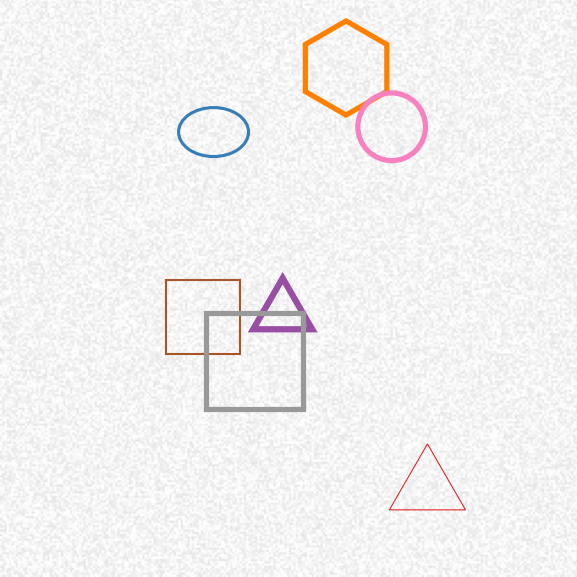[{"shape": "triangle", "thickness": 0.5, "radius": 0.38, "center": [0.74, 0.154]}, {"shape": "oval", "thickness": 1.5, "radius": 0.3, "center": [0.37, 0.77]}, {"shape": "triangle", "thickness": 3, "radius": 0.3, "center": [0.489, 0.458]}, {"shape": "hexagon", "thickness": 2.5, "radius": 0.41, "center": [0.599, 0.881]}, {"shape": "square", "thickness": 1, "radius": 0.32, "center": [0.351, 0.45]}, {"shape": "circle", "thickness": 2.5, "radius": 0.29, "center": [0.678, 0.78]}, {"shape": "square", "thickness": 2.5, "radius": 0.42, "center": [0.441, 0.374]}]